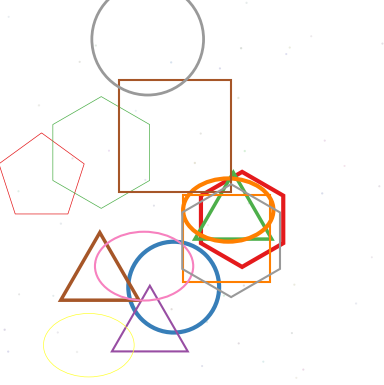[{"shape": "pentagon", "thickness": 0.5, "radius": 0.58, "center": [0.108, 0.538]}, {"shape": "hexagon", "thickness": 3, "radius": 0.62, "center": [0.629, 0.43]}, {"shape": "circle", "thickness": 3, "radius": 0.59, "center": [0.451, 0.254]}, {"shape": "triangle", "thickness": 2.5, "radius": 0.58, "center": [0.606, 0.437]}, {"shape": "hexagon", "thickness": 0.5, "radius": 0.73, "center": [0.263, 0.604]}, {"shape": "triangle", "thickness": 1.5, "radius": 0.57, "center": [0.389, 0.144]}, {"shape": "square", "thickness": 1.5, "radius": 0.56, "center": [0.588, 0.381]}, {"shape": "oval", "thickness": 3, "radius": 0.59, "center": [0.593, 0.454]}, {"shape": "oval", "thickness": 0.5, "radius": 0.59, "center": [0.231, 0.103]}, {"shape": "triangle", "thickness": 2.5, "radius": 0.59, "center": [0.259, 0.279]}, {"shape": "square", "thickness": 1.5, "radius": 0.72, "center": [0.455, 0.647]}, {"shape": "oval", "thickness": 1.5, "radius": 0.64, "center": [0.374, 0.309]}, {"shape": "hexagon", "thickness": 1.5, "radius": 0.73, "center": [0.6, 0.375]}, {"shape": "circle", "thickness": 2, "radius": 0.73, "center": [0.384, 0.898]}]